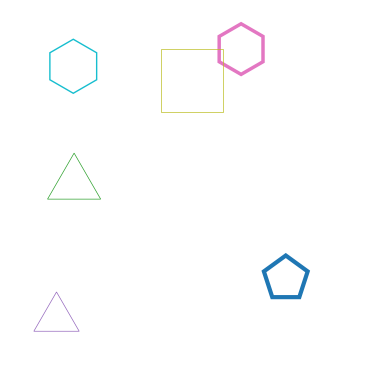[{"shape": "pentagon", "thickness": 3, "radius": 0.3, "center": [0.742, 0.277]}, {"shape": "triangle", "thickness": 0.5, "radius": 0.4, "center": [0.192, 0.523]}, {"shape": "triangle", "thickness": 0.5, "radius": 0.34, "center": [0.147, 0.174]}, {"shape": "hexagon", "thickness": 2.5, "radius": 0.33, "center": [0.626, 0.873]}, {"shape": "square", "thickness": 0.5, "radius": 0.4, "center": [0.498, 0.791]}, {"shape": "hexagon", "thickness": 1, "radius": 0.35, "center": [0.19, 0.828]}]